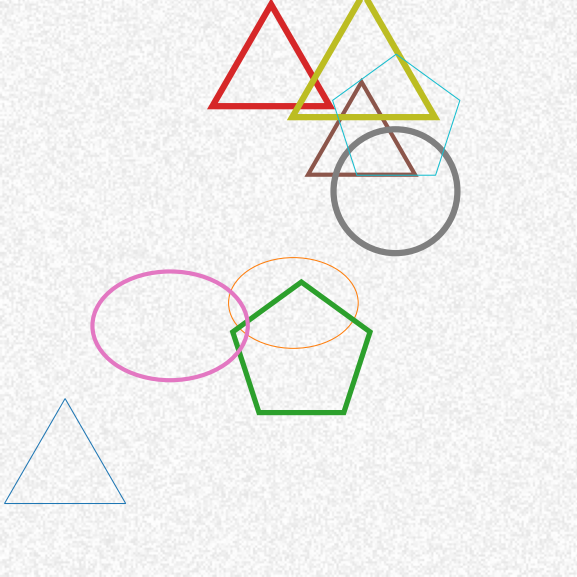[{"shape": "triangle", "thickness": 0.5, "radius": 0.61, "center": [0.113, 0.188]}, {"shape": "oval", "thickness": 0.5, "radius": 0.56, "center": [0.508, 0.474]}, {"shape": "pentagon", "thickness": 2.5, "radius": 0.62, "center": [0.522, 0.386]}, {"shape": "triangle", "thickness": 3, "radius": 0.59, "center": [0.469, 0.874]}, {"shape": "triangle", "thickness": 2, "radius": 0.54, "center": [0.626, 0.75]}, {"shape": "oval", "thickness": 2, "radius": 0.67, "center": [0.295, 0.435]}, {"shape": "circle", "thickness": 3, "radius": 0.54, "center": [0.685, 0.668]}, {"shape": "triangle", "thickness": 3, "radius": 0.71, "center": [0.63, 0.868]}, {"shape": "pentagon", "thickness": 0.5, "radius": 0.58, "center": [0.686, 0.789]}]